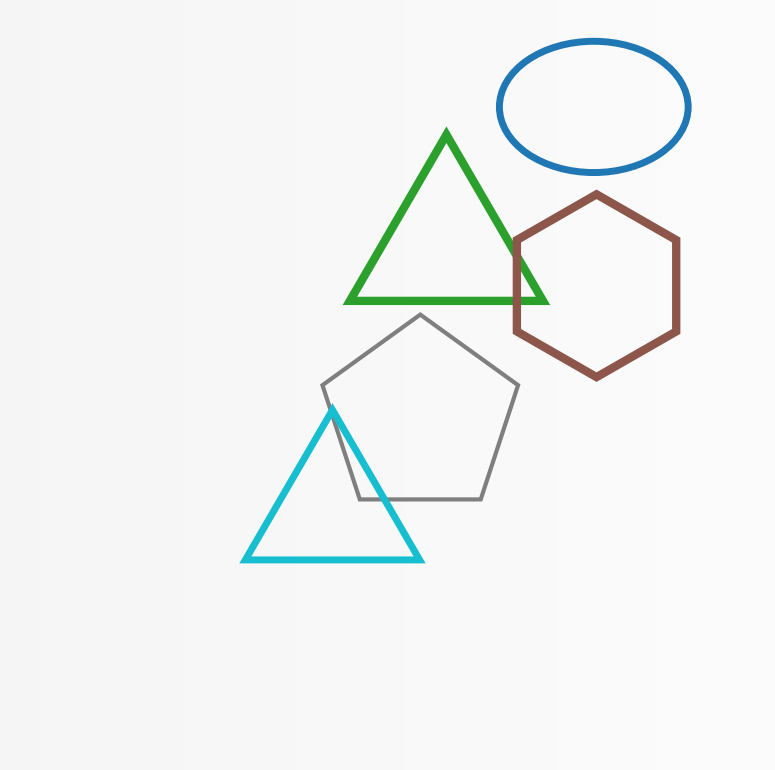[{"shape": "oval", "thickness": 2.5, "radius": 0.61, "center": [0.766, 0.861]}, {"shape": "triangle", "thickness": 3, "radius": 0.72, "center": [0.576, 0.681]}, {"shape": "hexagon", "thickness": 3, "radius": 0.59, "center": [0.77, 0.629]}, {"shape": "pentagon", "thickness": 1.5, "radius": 0.66, "center": [0.542, 0.459]}, {"shape": "triangle", "thickness": 2.5, "radius": 0.65, "center": [0.429, 0.338]}]